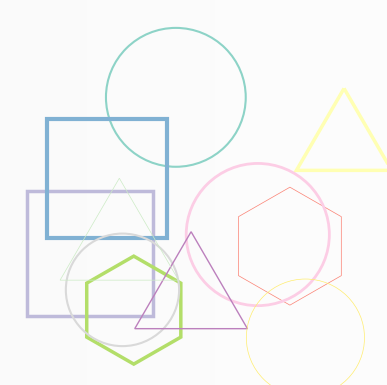[{"shape": "circle", "thickness": 1.5, "radius": 0.9, "center": [0.454, 0.747]}, {"shape": "triangle", "thickness": 2.5, "radius": 0.71, "center": [0.888, 0.628]}, {"shape": "square", "thickness": 2.5, "radius": 0.81, "center": [0.232, 0.342]}, {"shape": "hexagon", "thickness": 0.5, "radius": 0.77, "center": [0.748, 0.361]}, {"shape": "square", "thickness": 3, "radius": 0.78, "center": [0.276, 0.536]}, {"shape": "hexagon", "thickness": 2.5, "radius": 0.7, "center": [0.345, 0.194]}, {"shape": "circle", "thickness": 2, "radius": 0.92, "center": [0.665, 0.391]}, {"shape": "circle", "thickness": 1.5, "radius": 0.73, "center": [0.316, 0.247]}, {"shape": "triangle", "thickness": 1, "radius": 0.84, "center": [0.493, 0.23]}, {"shape": "triangle", "thickness": 0.5, "radius": 0.88, "center": [0.308, 0.361]}, {"shape": "circle", "thickness": 0.5, "radius": 0.76, "center": [0.788, 0.123]}]